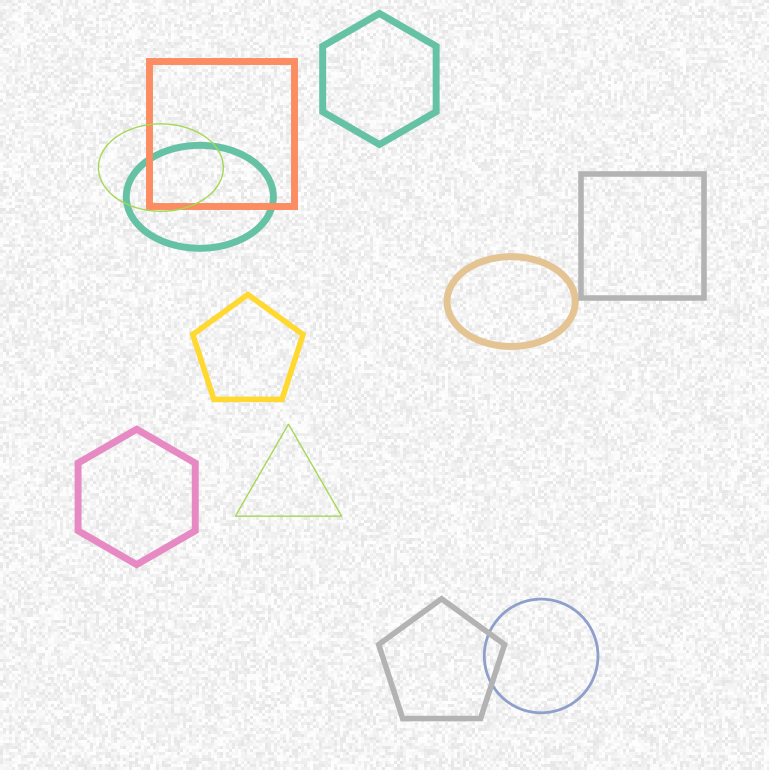[{"shape": "hexagon", "thickness": 2.5, "radius": 0.43, "center": [0.493, 0.897]}, {"shape": "oval", "thickness": 2.5, "radius": 0.48, "center": [0.26, 0.744]}, {"shape": "square", "thickness": 2.5, "radius": 0.47, "center": [0.288, 0.827]}, {"shape": "circle", "thickness": 1, "radius": 0.37, "center": [0.703, 0.148]}, {"shape": "hexagon", "thickness": 2.5, "radius": 0.44, "center": [0.177, 0.355]}, {"shape": "triangle", "thickness": 0.5, "radius": 0.4, "center": [0.375, 0.37]}, {"shape": "oval", "thickness": 0.5, "radius": 0.41, "center": [0.209, 0.782]}, {"shape": "pentagon", "thickness": 2, "radius": 0.38, "center": [0.322, 0.542]}, {"shape": "oval", "thickness": 2.5, "radius": 0.42, "center": [0.664, 0.608]}, {"shape": "square", "thickness": 2, "radius": 0.4, "center": [0.835, 0.693]}, {"shape": "pentagon", "thickness": 2, "radius": 0.43, "center": [0.574, 0.136]}]